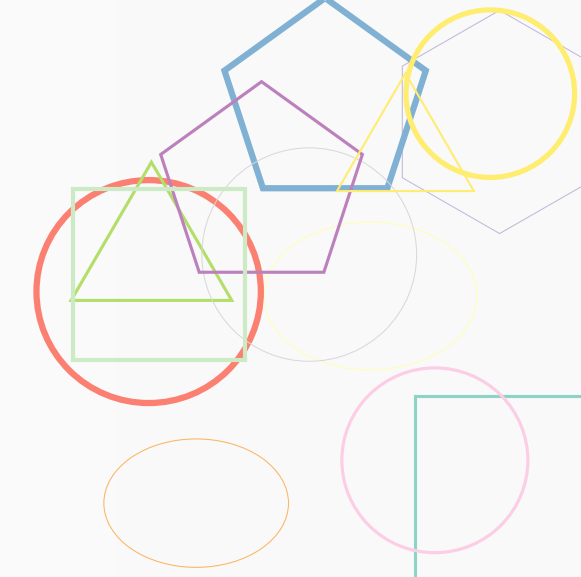[{"shape": "square", "thickness": 1.5, "radius": 0.86, "center": [0.885, 0.141]}, {"shape": "oval", "thickness": 0.5, "radius": 0.91, "center": [0.637, 0.487]}, {"shape": "hexagon", "thickness": 0.5, "radius": 0.97, "center": [0.86, 0.788]}, {"shape": "circle", "thickness": 3, "radius": 0.97, "center": [0.256, 0.494]}, {"shape": "pentagon", "thickness": 3, "radius": 0.91, "center": [0.559, 0.821]}, {"shape": "oval", "thickness": 0.5, "radius": 0.79, "center": [0.338, 0.128]}, {"shape": "triangle", "thickness": 1.5, "radius": 0.8, "center": [0.26, 0.559]}, {"shape": "circle", "thickness": 1.5, "radius": 0.8, "center": [0.748, 0.202]}, {"shape": "circle", "thickness": 0.5, "radius": 0.92, "center": [0.532, 0.558]}, {"shape": "pentagon", "thickness": 1.5, "radius": 0.91, "center": [0.45, 0.675]}, {"shape": "square", "thickness": 2, "radius": 0.74, "center": [0.274, 0.524]}, {"shape": "circle", "thickness": 2.5, "radius": 0.73, "center": [0.844, 0.837]}, {"shape": "triangle", "thickness": 1, "radius": 0.68, "center": [0.698, 0.736]}]